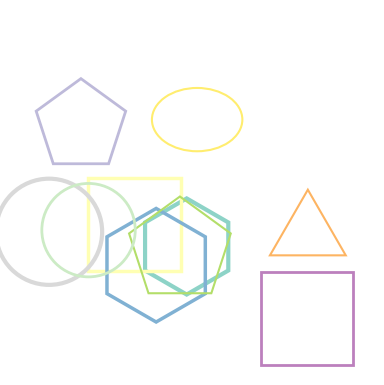[{"shape": "hexagon", "thickness": 3, "radius": 0.62, "center": [0.485, 0.36]}, {"shape": "square", "thickness": 2.5, "radius": 0.6, "center": [0.35, 0.418]}, {"shape": "pentagon", "thickness": 2, "radius": 0.61, "center": [0.21, 0.674]}, {"shape": "hexagon", "thickness": 2.5, "radius": 0.74, "center": [0.406, 0.311]}, {"shape": "triangle", "thickness": 1.5, "radius": 0.57, "center": [0.8, 0.394]}, {"shape": "pentagon", "thickness": 1.5, "radius": 0.69, "center": [0.467, 0.351]}, {"shape": "circle", "thickness": 3, "radius": 0.69, "center": [0.127, 0.398]}, {"shape": "square", "thickness": 2, "radius": 0.6, "center": [0.797, 0.173]}, {"shape": "circle", "thickness": 2, "radius": 0.61, "center": [0.23, 0.402]}, {"shape": "oval", "thickness": 1.5, "radius": 0.59, "center": [0.512, 0.689]}]